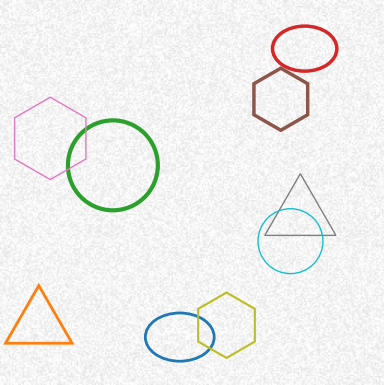[{"shape": "oval", "thickness": 2, "radius": 0.45, "center": [0.467, 0.124]}, {"shape": "triangle", "thickness": 2, "radius": 0.5, "center": [0.101, 0.158]}, {"shape": "circle", "thickness": 3, "radius": 0.58, "center": [0.293, 0.571]}, {"shape": "oval", "thickness": 2.5, "radius": 0.42, "center": [0.791, 0.874]}, {"shape": "hexagon", "thickness": 2.5, "radius": 0.4, "center": [0.729, 0.742]}, {"shape": "hexagon", "thickness": 1, "radius": 0.53, "center": [0.131, 0.641]}, {"shape": "triangle", "thickness": 1, "radius": 0.53, "center": [0.78, 0.442]}, {"shape": "hexagon", "thickness": 1.5, "radius": 0.42, "center": [0.588, 0.155]}, {"shape": "circle", "thickness": 1, "radius": 0.42, "center": [0.754, 0.374]}]